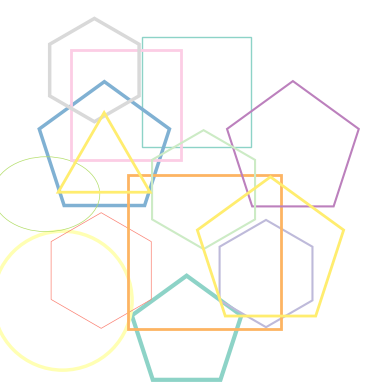[{"shape": "square", "thickness": 1, "radius": 0.71, "center": [0.51, 0.761]}, {"shape": "pentagon", "thickness": 3, "radius": 0.75, "center": [0.485, 0.134]}, {"shape": "circle", "thickness": 2.5, "radius": 0.9, "center": [0.163, 0.219]}, {"shape": "hexagon", "thickness": 1.5, "radius": 0.7, "center": [0.691, 0.289]}, {"shape": "hexagon", "thickness": 0.5, "radius": 0.75, "center": [0.263, 0.297]}, {"shape": "pentagon", "thickness": 2.5, "radius": 0.89, "center": [0.271, 0.61]}, {"shape": "square", "thickness": 2, "radius": 1.0, "center": [0.531, 0.346]}, {"shape": "oval", "thickness": 0.5, "radius": 0.69, "center": [0.12, 0.496]}, {"shape": "square", "thickness": 2, "radius": 0.71, "center": [0.327, 0.727]}, {"shape": "hexagon", "thickness": 2.5, "radius": 0.67, "center": [0.245, 0.818]}, {"shape": "pentagon", "thickness": 1.5, "radius": 0.9, "center": [0.761, 0.609]}, {"shape": "hexagon", "thickness": 1.5, "radius": 0.77, "center": [0.529, 0.507]}, {"shape": "triangle", "thickness": 2, "radius": 0.69, "center": [0.27, 0.57]}, {"shape": "pentagon", "thickness": 2, "radius": 1.0, "center": [0.703, 0.341]}]